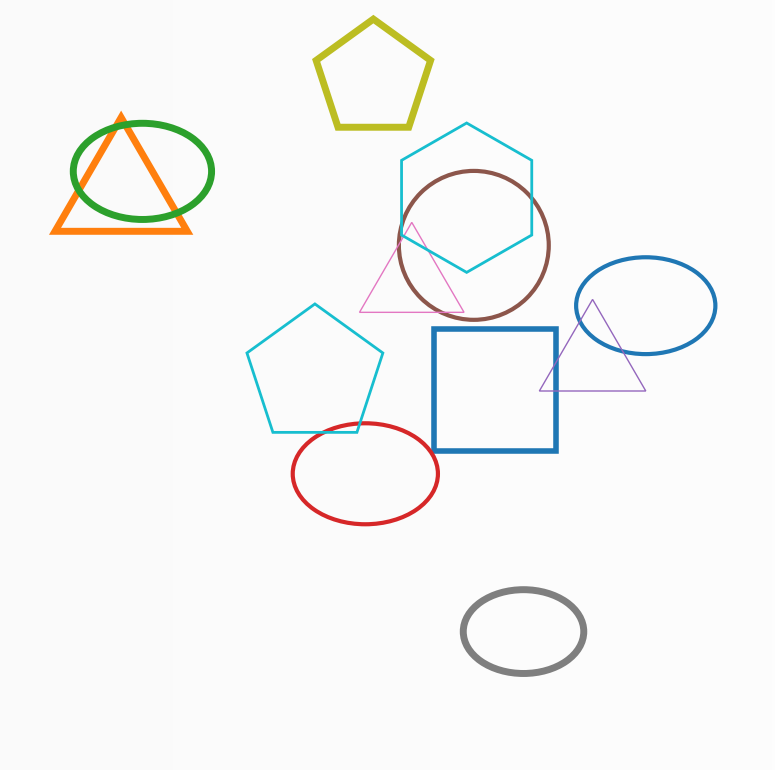[{"shape": "square", "thickness": 2, "radius": 0.39, "center": [0.639, 0.493]}, {"shape": "oval", "thickness": 1.5, "radius": 0.45, "center": [0.833, 0.603]}, {"shape": "triangle", "thickness": 2.5, "radius": 0.49, "center": [0.156, 0.749]}, {"shape": "oval", "thickness": 2.5, "radius": 0.45, "center": [0.184, 0.777]}, {"shape": "oval", "thickness": 1.5, "radius": 0.47, "center": [0.471, 0.385]}, {"shape": "triangle", "thickness": 0.5, "radius": 0.4, "center": [0.765, 0.532]}, {"shape": "circle", "thickness": 1.5, "radius": 0.48, "center": [0.611, 0.681]}, {"shape": "triangle", "thickness": 0.5, "radius": 0.39, "center": [0.531, 0.633]}, {"shape": "oval", "thickness": 2.5, "radius": 0.39, "center": [0.676, 0.18]}, {"shape": "pentagon", "thickness": 2.5, "radius": 0.39, "center": [0.482, 0.898]}, {"shape": "pentagon", "thickness": 1, "radius": 0.46, "center": [0.406, 0.513]}, {"shape": "hexagon", "thickness": 1, "radius": 0.48, "center": [0.602, 0.743]}]